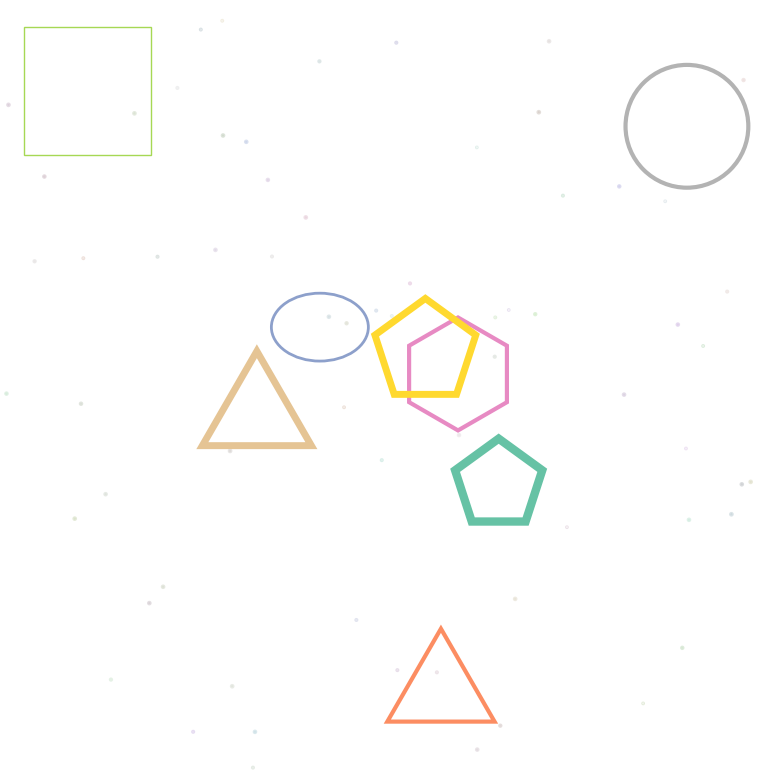[{"shape": "pentagon", "thickness": 3, "radius": 0.3, "center": [0.648, 0.371]}, {"shape": "triangle", "thickness": 1.5, "radius": 0.4, "center": [0.573, 0.103]}, {"shape": "oval", "thickness": 1, "radius": 0.31, "center": [0.415, 0.575]}, {"shape": "hexagon", "thickness": 1.5, "radius": 0.37, "center": [0.595, 0.514]}, {"shape": "square", "thickness": 0.5, "radius": 0.42, "center": [0.114, 0.882]}, {"shape": "pentagon", "thickness": 2.5, "radius": 0.34, "center": [0.552, 0.544]}, {"shape": "triangle", "thickness": 2.5, "radius": 0.41, "center": [0.334, 0.462]}, {"shape": "circle", "thickness": 1.5, "radius": 0.4, "center": [0.892, 0.836]}]